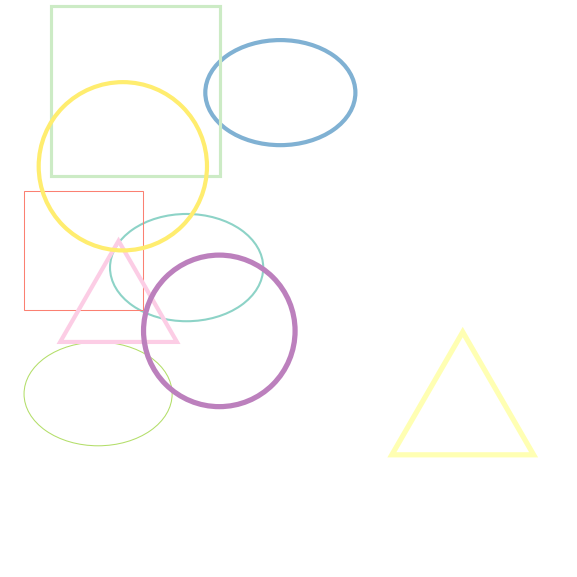[{"shape": "oval", "thickness": 1, "radius": 0.66, "center": [0.323, 0.536]}, {"shape": "triangle", "thickness": 2.5, "radius": 0.71, "center": [0.801, 0.282]}, {"shape": "square", "thickness": 0.5, "radius": 0.52, "center": [0.145, 0.565]}, {"shape": "oval", "thickness": 2, "radius": 0.65, "center": [0.485, 0.839]}, {"shape": "oval", "thickness": 0.5, "radius": 0.64, "center": [0.17, 0.317]}, {"shape": "triangle", "thickness": 2, "radius": 0.58, "center": [0.205, 0.465]}, {"shape": "circle", "thickness": 2.5, "radius": 0.66, "center": [0.38, 0.426]}, {"shape": "square", "thickness": 1.5, "radius": 0.73, "center": [0.235, 0.841]}, {"shape": "circle", "thickness": 2, "radius": 0.73, "center": [0.213, 0.711]}]